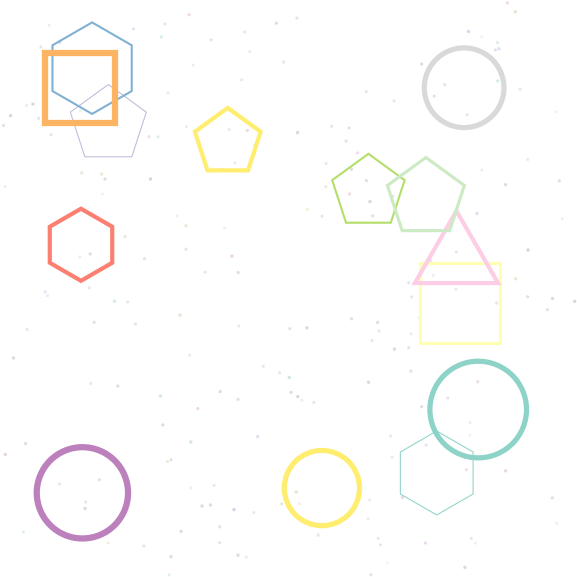[{"shape": "hexagon", "thickness": 0.5, "radius": 0.36, "center": [0.756, 0.18]}, {"shape": "circle", "thickness": 2.5, "radius": 0.42, "center": [0.828, 0.29]}, {"shape": "square", "thickness": 1.5, "radius": 0.35, "center": [0.797, 0.475]}, {"shape": "pentagon", "thickness": 0.5, "radius": 0.35, "center": [0.188, 0.784]}, {"shape": "hexagon", "thickness": 2, "radius": 0.31, "center": [0.14, 0.575]}, {"shape": "hexagon", "thickness": 1, "radius": 0.4, "center": [0.159, 0.881]}, {"shape": "square", "thickness": 3, "radius": 0.3, "center": [0.138, 0.847]}, {"shape": "pentagon", "thickness": 1, "radius": 0.33, "center": [0.638, 0.667]}, {"shape": "triangle", "thickness": 2, "radius": 0.42, "center": [0.79, 0.551]}, {"shape": "circle", "thickness": 2.5, "radius": 0.34, "center": [0.804, 0.847]}, {"shape": "circle", "thickness": 3, "radius": 0.4, "center": [0.143, 0.146]}, {"shape": "pentagon", "thickness": 1.5, "radius": 0.35, "center": [0.737, 0.656]}, {"shape": "circle", "thickness": 2.5, "radius": 0.33, "center": [0.557, 0.154]}, {"shape": "pentagon", "thickness": 2, "radius": 0.3, "center": [0.394, 0.753]}]